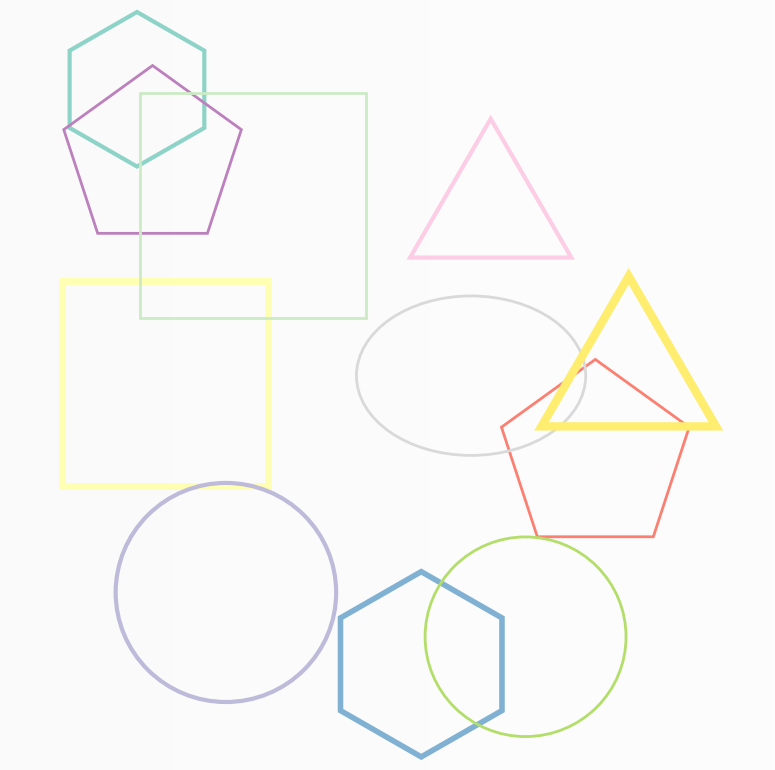[{"shape": "hexagon", "thickness": 1.5, "radius": 0.5, "center": [0.177, 0.884]}, {"shape": "square", "thickness": 2.5, "radius": 0.66, "center": [0.213, 0.502]}, {"shape": "circle", "thickness": 1.5, "radius": 0.71, "center": [0.291, 0.231]}, {"shape": "pentagon", "thickness": 1, "radius": 0.64, "center": [0.768, 0.406]}, {"shape": "hexagon", "thickness": 2, "radius": 0.6, "center": [0.544, 0.137]}, {"shape": "circle", "thickness": 1, "radius": 0.65, "center": [0.678, 0.173]}, {"shape": "triangle", "thickness": 1.5, "radius": 0.6, "center": [0.633, 0.726]}, {"shape": "oval", "thickness": 1, "radius": 0.74, "center": [0.608, 0.512]}, {"shape": "pentagon", "thickness": 1, "radius": 0.6, "center": [0.197, 0.794]}, {"shape": "square", "thickness": 1, "radius": 0.73, "center": [0.326, 0.734]}, {"shape": "triangle", "thickness": 3, "radius": 0.65, "center": [0.811, 0.511]}]